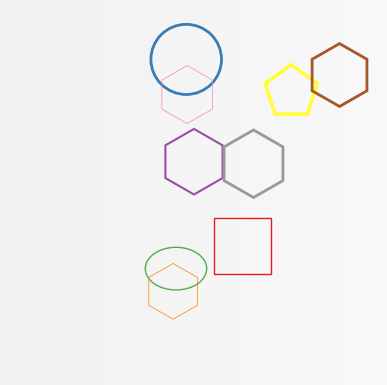[{"shape": "square", "thickness": 1, "radius": 0.37, "center": [0.626, 0.361]}, {"shape": "circle", "thickness": 2, "radius": 0.46, "center": [0.481, 0.846]}, {"shape": "oval", "thickness": 1, "radius": 0.4, "center": [0.454, 0.302]}, {"shape": "hexagon", "thickness": 1.5, "radius": 0.43, "center": [0.501, 0.58]}, {"shape": "hexagon", "thickness": 0.5, "radius": 0.36, "center": [0.447, 0.243]}, {"shape": "pentagon", "thickness": 2.5, "radius": 0.35, "center": [0.751, 0.761]}, {"shape": "hexagon", "thickness": 2, "radius": 0.41, "center": [0.876, 0.805]}, {"shape": "hexagon", "thickness": 0.5, "radius": 0.38, "center": [0.483, 0.754]}, {"shape": "hexagon", "thickness": 2, "radius": 0.44, "center": [0.654, 0.575]}]